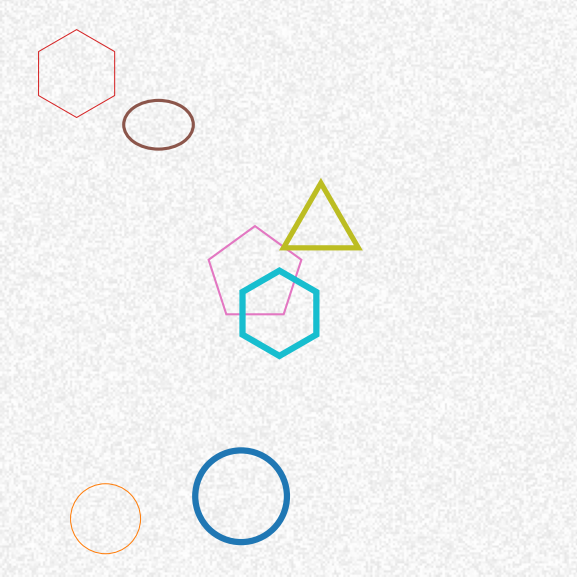[{"shape": "circle", "thickness": 3, "radius": 0.4, "center": [0.417, 0.14]}, {"shape": "circle", "thickness": 0.5, "radius": 0.3, "center": [0.183, 0.101]}, {"shape": "hexagon", "thickness": 0.5, "radius": 0.38, "center": [0.133, 0.872]}, {"shape": "oval", "thickness": 1.5, "radius": 0.3, "center": [0.274, 0.783]}, {"shape": "pentagon", "thickness": 1, "radius": 0.42, "center": [0.442, 0.523]}, {"shape": "triangle", "thickness": 2.5, "radius": 0.37, "center": [0.556, 0.607]}, {"shape": "hexagon", "thickness": 3, "radius": 0.37, "center": [0.484, 0.457]}]